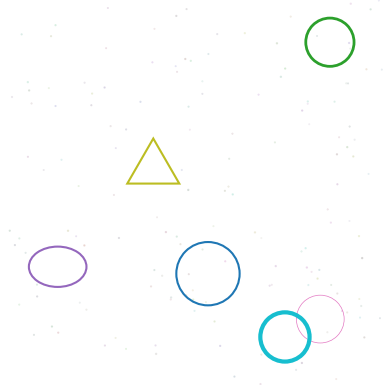[{"shape": "circle", "thickness": 1.5, "radius": 0.41, "center": [0.54, 0.289]}, {"shape": "circle", "thickness": 2, "radius": 0.31, "center": [0.857, 0.89]}, {"shape": "oval", "thickness": 1.5, "radius": 0.37, "center": [0.15, 0.307]}, {"shape": "circle", "thickness": 0.5, "radius": 0.31, "center": [0.832, 0.171]}, {"shape": "triangle", "thickness": 1.5, "radius": 0.39, "center": [0.398, 0.562]}, {"shape": "circle", "thickness": 3, "radius": 0.32, "center": [0.74, 0.125]}]